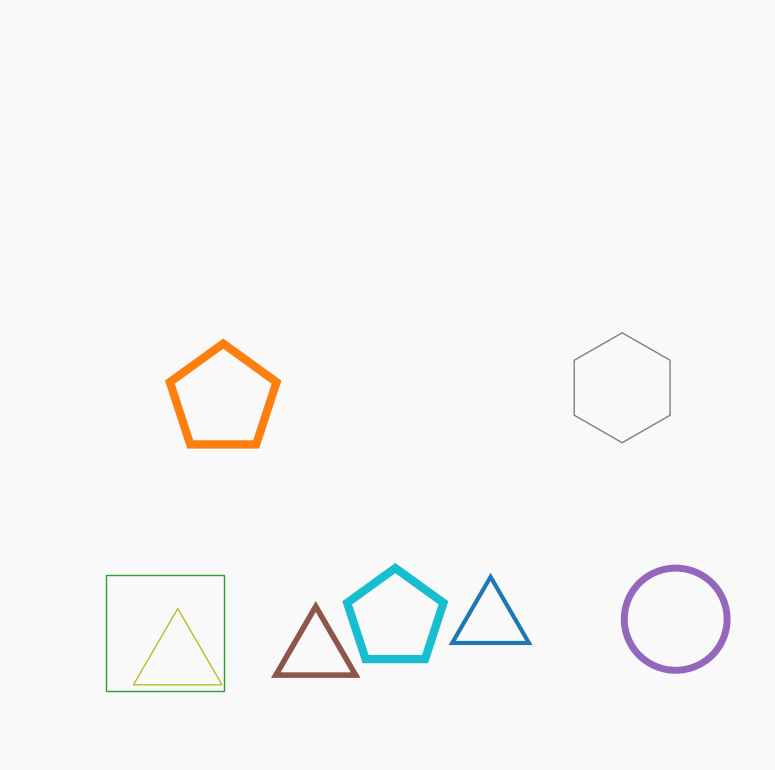[{"shape": "triangle", "thickness": 1.5, "radius": 0.29, "center": [0.633, 0.194]}, {"shape": "pentagon", "thickness": 3, "radius": 0.36, "center": [0.288, 0.481]}, {"shape": "square", "thickness": 0.5, "radius": 0.38, "center": [0.213, 0.178]}, {"shape": "circle", "thickness": 2.5, "radius": 0.33, "center": [0.872, 0.196]}, {"shape": "triangle", "thickness": 2, "radius": 0.3, "center": [0.407, 0.153]}, {"shape": "hexagon", "thickness": 0.5, "radius": 0.36, "center": [0.803, 0.496]}, {"shape": "triangle", "thickness": 0.5, "radius": 0.33, "center": [0.229, 0.144]}, {"shape": "pentagon", "thickness": 3, "radius": 0.33, "center": [0.51, 0.197]}]